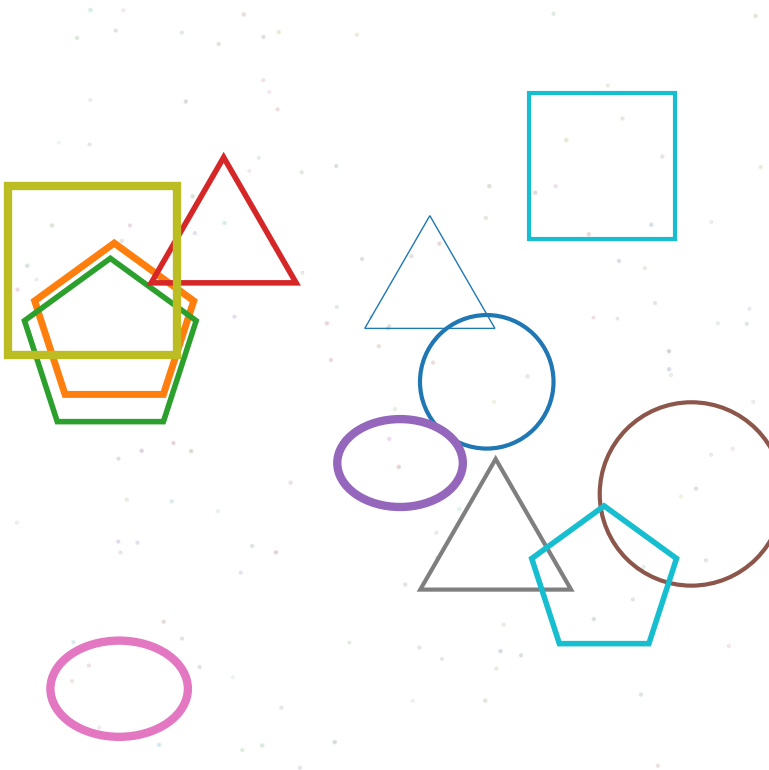[{"shape": "triangle", "thickness": 0.5, "radius": 0.49, "center": [0.558, 0.622]}, {"shape": "circle", "thickness": 1.5, "radius": 0.43, "center": [0.632, 0.504]}, {"shape": "pentagon", "thickness": 2.5, "radius": 0.54, "center": [0.148, 0.576]}, {"shape": "pentagon", "thickness": 2, "radius": 0.59, "center": [0.143, 0.547]}, {"shape": "triangle", "thickness": 2, "radius": 0.54, "center": [0.29, 0.687]}, {"shape": "oval", "thickness": 3, "radius": 0.41, "center": [0.52, 0.399]}, {"shape": "circle", "thickness": 1.5, "radius": 0.6, "center": [0.898, 0.358]}, {"shape": "oval", "thickness": 3, "radius": 0.45, "center": [0.155, 0.106]}, {"shape": "triangle", "thickness": 1.5, "radius": 0.57, "center": [0.644, 0.291]}, {"shape": "square", "thickness": 3, "radius": 0.55, "center": [0.12, 0.649]}, {"shape": "pentagon", "thickness": 2, "radius": 0.49, "center": [0.785, 0.244]}, {"shape": "square", "thickness": 1.5, "radius": 0.47, "center": [0.782, 0.784]}]